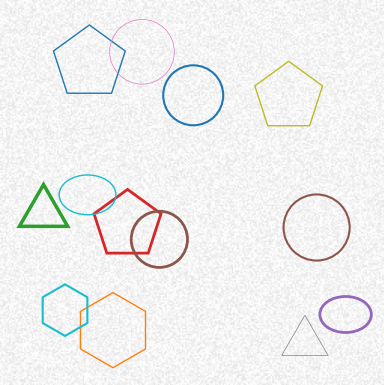[{"shape": "pentagon", "thickness": 1, "radius": 0.49, "center": [0.232, 0.837]}, {"shape": "circle", "thickness": 1.5, "radius": 0.39, "center": [0.502, 0.752]}, {"shape": "hexagon", "thickness": 1, "radius": 0.49, "center": [0.293, 0.142]}, {"shape": "triangle", "thickness": 2.5, "radius": 0.36, "center": [0.113, 0.448]}, {"shape": "pentagon", "thickness": 2, "radius": 0.46, "center": [0.331, 0.417]}, {"shape": "oval", "thickness": 2, "radius": 0.33, "center": [0.898, 0.183]}, {"shape": "circle", "thickness": 1.5, "radius": 0.43, "center": [0.822, 0.409]}, {"shape": "circle", "thickness": 2, "radius": 0.37, "center": [0.414, 0.378]}, {"shape": "circle", "thickness": 0.5, "radius": 0.42, "center": [0.369, 0.865]}, {"shape": "triangle", "thickness": 0.5, "radius": 0.35, "center": [0.792, 0.112]}, {"shape": "pentagon", "thickness": 1, "radius": 0.46, "center": [0.75, 0.748]}, {"shape": "hexagon", "thickness": 1.5, "radius": 0.33, "center": [0.169, 0.194]}, {"shape": "oval", "thickness": 1, "radius": 0.37, "center": [0.227, 0.494]}]